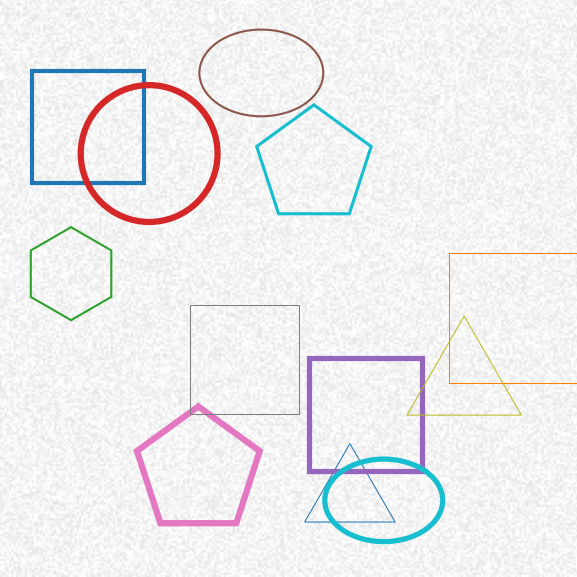[{"shape": "square", "thickness": 2, "radius": 0.48, "center": [0.153, 0.779]}, {"shape": "triangle", "thickness": 0.5, "radius": 0.45, "center": [0.606, 0.14]}, {"shape": "square", "thickness": 0.5, "radius": 0.56, "center": [0.89, 0.448]}, {"shape": "hexagon", "thickness": 1, "radius": 0.4, "center": [0.123, 0.525]}, {"shape": "circle", "thickness": 3, "radius": 0.59, "center": [0.258, 0.733]}, {"shape": "square", "thickness": 2.5, "radius": 0.49, "center": [0.632, 0.282]}, {"shape": "oval", "thickness": 1, "radius": 0.54, "center": [0.453, 0.873]}, {"shape": "pentagon", "thickness": 3, "radius": 0.56, "center": [0.343, 0.184]}, {"shape": "square", "thickness": 0.5, "radius": 0.47, "center": [0.423, 0.376]}, {"shape": "triangle", "thickness": 0.5, "radius": 0.57, "center": [0.804, 0.338]}, {"shape": "pentagon", "thickness": 1.5, "radius": 0.52, "center": [0.544, 0.713]}, {"shape": "oval", "thickness": 2.5, "radius": 0.51, "center": [0.665, 0.133]}]